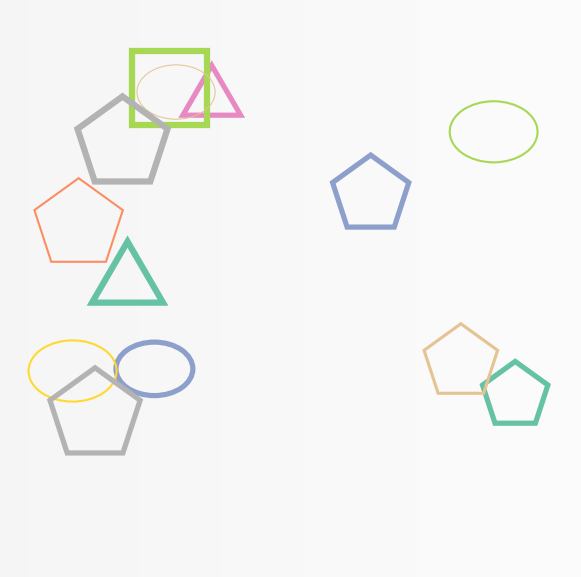[{"shape": "pentagon", "thickness": 2.5, "radius": 0.3, "center": [0.886, 0.314]}, {"shape": "triangle", "thickness": 3, "radius": 0.35, "center": [0.219, 0.51]}, {"shape": "pentagon", "thickness": 1, "radius": 0.4, "center": [0.135, 0.611]}, {"shape": "oval", "thickness": 2.5, "radius": 0.33, "center": [0.266, 0.36]}, {"shape": "pentagon", "thickness": 2.5, "radius": 0.34, "center": [0.638, 0.662]}, {"shape": "triangle", "thickness": 2.5, "radius": 0.29, "center": [0.364, 0.828]}, {"shape": "square", "thickness": 3, "radius": 0.32, "center": [0.292, 0.847]}, {"shape": "oval", "thickness": 1, "radius": 0.38, "center": [0.849, 0.771]}, {"shape": "oval", "thickness": 1, "radius": 0.38, "center": [0.125, 0.357]}, {"shape": "oval", "thickness": 0.5, "radius": 0.34, "center": [0.303, 0.84]}, {"shape": "pentagon", "thickness": 1.5, "radius": 0.33, "center": [0.793, 0.372]}, {"shape": "pentagon", "thickness": 2.5, "radius": 0.41, "center": [0.164, 0.281]}, {"shape": "pentagon", "thickness": 3, "radius": 0.41, "center": [0.211, 0.751]}]